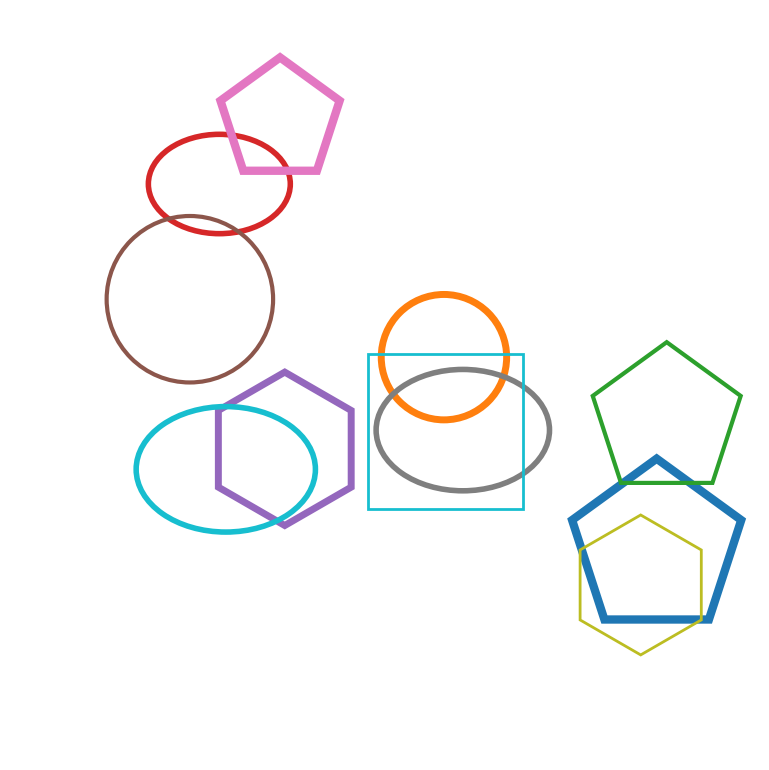[{"shape": "pentagon", "thickness": 3, "radius": 0.58, "center": [0.853, 0.289]}, {"shape": "circle", "thickness": 2.5, "radius": 0.41, "center": [0.577, 0.536]}, {"shape": "pentagon", "thickness": 1.5, "radius": 0.51, "center": [0.866, 0.455]}, {"shape": "oval", "thickness": 2, "radius": 0.46, "center": [0.285, 0.761]}, {"shape": "hexagon", "thickness": 2.5, "radius": 0.5, "center": [0.37, 0.417]}, {"shape": "circle", "thickness": 1.5, "radius": 0.54, "center": [0.247, 0.611]}, {"shape": "pentagon", "thickness": 3, "radius": 0.41, "center": [0.364, 0.844]}, {"shape": "oval", "thickness": 2, "radius": 0.56, "center": [0.601, 0.441]}, {"shape": "hexagon", "thickness": 1, "radius": 0.45, "center": [0.832, 0.24]}, {"shape": "square", "thickness": 1, "radius": 0.5, "center": [0.579, 0.44]}, {"shape": "oval", "thickness": 2, "radius": 0.58, "center": [0.293, 0.39]}]